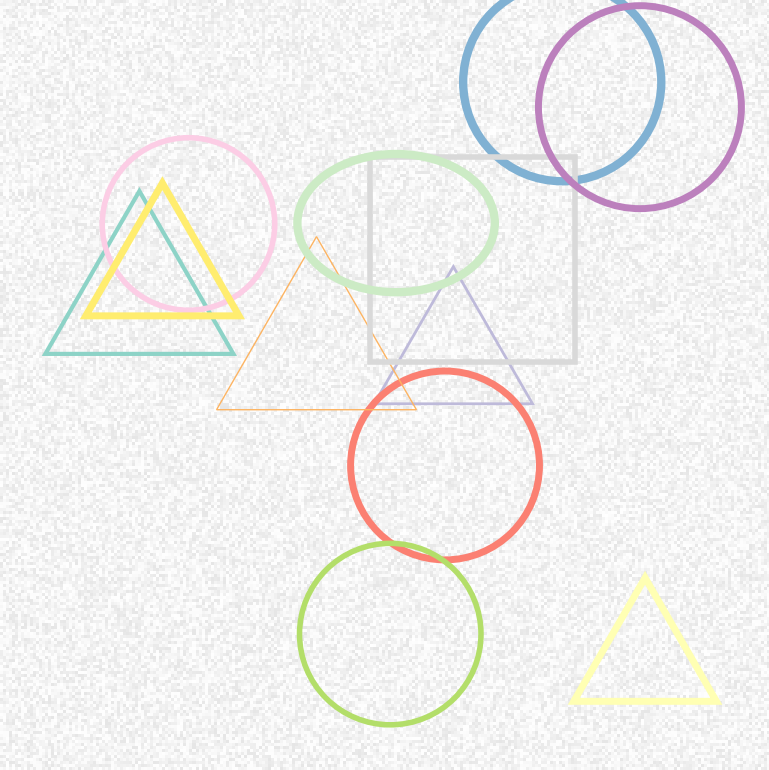[{"shape": "triangle", "thickness": 1.5, "radius": 0.7, "center": [0.181, 0.611]}, {"shape": "triangle", "thickness": 2.5, "radius": 0.53, "center": [0.838, 0.143]}, {"shape": "triangle", "thickness": 1, "radius": 0.59, "center": [0.589, 0.535]}, {"shape": "circle", "thickness": 2.5, "radius": 0.61, "center": [0.578, 0.395]}, {"shape": "circle", "thickness": 3, "radius": 0.64, "center": [0.73, 0.893]}, {"shape": "triangle", "thickness": 0.5, "radius": 0.75, "center": [0.411, 0.543]}, {"shape": "circle", "thickness": 2, "radius": 0.59, "center": [0.507, 0.177]}, {"shape": "circle", "thickness": 2, "radius": 0.56, "center": [0.245, 0.709]}, {"shape": "square", "thickness": 2, "radius": 0.67, "center": [0.613, 0.663]}, {"shape": "circle", "thickness": 2.5, "radius": 0.66, "center": [0.831, 0.861]}, {"shape": "oval", "thickness": 3, "radius": 0.64, "center": [0.514, 0.71]}, {"shape": "triangle", "thickness": 2.5, "radius": 0.57, "center": [0.211, 0.647]}]